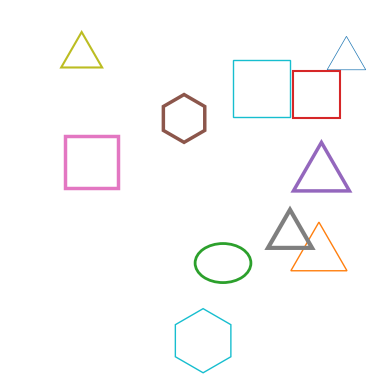[{"shape": "triangle", "thickness": 0.5, "radius": 0.29, "center": [0.9, 0.848]}, {"shape": "triangle", "thickness": 1, "radius": 0.42, "center": [0.828, 0.339]}, {"shape": "oval", "thickness": 2, "radius": 0.36, "center": [0.579, 0.317]}, {"shape": "square", "thickness": 1.5, "radius": 0.31, "center": [0.822, 0.755]}, {"shape": "triangle", "thickness": 2.5, "radius": 0.42, "center": [0.835, 0.546]}, {"shape": "hexagon", "thickness": 2.5, "radius": 0.31, "center": [0.478, 0.692]}, {"shape": "square", "thickness": 2.5, "radius": 0.34, "center": [0.238, 0.58]}, {"shape": "triangle", "thickness": 3, "radius": 0.33, "center": [0.753, 0.389]}, {"shape": "triangle", "thickness": 1.5, "radius": 0.31, "center": [0.212, 0.855]}, {"shape": "square", "thickness": 1, "radius": 0.37, "center": [0.679, 0.769]}, {"shape": "hexagon", "thickness": 1, "radius": 0.42, "center": [0.528, 0.115]}]